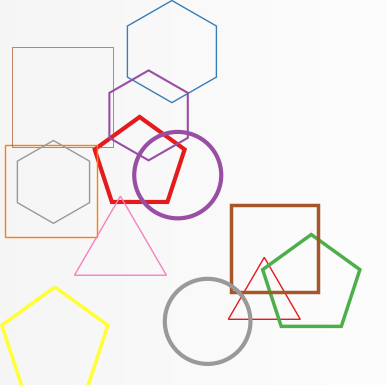[{"shape": "triangle", "thickness": 1, "radius": 0.54, "center": [0.682, 0.224]}, {"shape": "pentagon", "thickness": 3, "radius": 0.61, "center": [0.36, 0.574]}, {"shape": "hexagon", "thickness": 1, "radius": 0.66, "center": [0.444, 0.866]}, {"shape": "pentagon", "thickness": 2.5, "radius": 0.66, "center": [0.803, 0.259]}, {"shape": "circle", "thickness": 3, "radius": 0.56, "center": [0.459, 0.545]}, {"shape": "hexagon", "thickness": 1.5, "radius": 0.58, "center": [0.383, 0.7]}, {"shape": "square", "thickness": 1, "radius": 0.6, "center": [0.132, 0.504]}, {"shape": "pentagon", "thickness": 2.5, "radius": 0.72, "center": [0.142, 0.111]}, {"shape": "square", "thickness": 2.5, "radius": 0.56, "center": [0.708, 0.355]}, {"shape": "square", "thickness": 0.5, "radius": 0.65, "center": [0.162, 0.748]}, {"shape": "triangle", "thickness": 1, "radius": 0.69, "center": [0.311, 0.354]}, {"shape": "hexagon", "thickness": 1, "radius": 0.54, "center": [0.138, 0.528]}, {"shape": "circle", "thickness": 3, "radius": 0.55, "center": [0.536, 0.165]}]